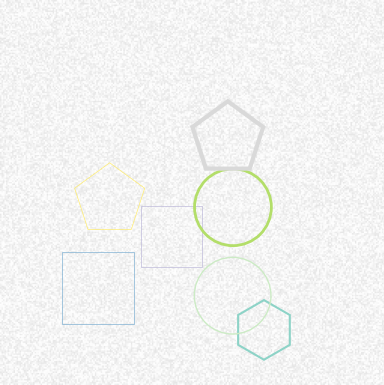[{"shape": "hexagon", "thickness": 1.5, "radius": 0.39, "center": [0.686, 0.143]}, {"shape": "square", "thickness": 0.5, "radius": 0.4, "center": [0.445, 0.386]}, {"shape": "square", "thickness": 0.5, "radius": 0.47, "center": [0.256, 0.252]}, {"shape": "circle", "thickness": 2, "radius": 0.5, "center": [0.605, 0.462]}, {"shape": "pentagon", "thickness": 3, "radius": 0.48, "center": [0.592, 0.64]}, {"shape": "circle", "thickness": 1, "radius": 0.5, "center": [0.604, 0.232]}, {"shape": "pentagon", "thickness": 0.5, "radius": 0.48, "center": [0.285, 0.482]}]